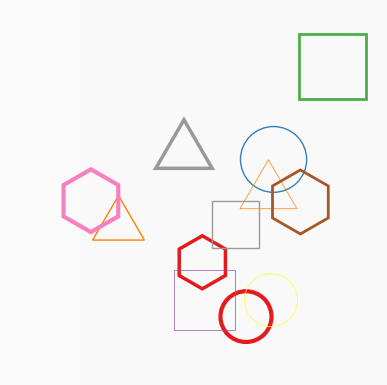[{"shape": "hexagon", "thickness": 2.5, "radius": 0.34, "center": [0.522, 0.319]}, {"shape": "circle", "thickness": 3, "radius": 0.33, "center": [0.635, 0.178]}, {"shape": "circle", "thickness": 1, "radius": 0.43, "center": [0.706, 0.586]}, {"shape": "square", "thickness": 2, "radius": 0.43, "center": [0.858, 0.827]}, {"shape": "square", "thickness": 0.5, "radius": 0.39, "center": [0.527, 0.222]}, {"shape": "triangle", "thickness": 0.5, "radius": 0.42, "center": [0.693, 0.5]}, {"shape": "triangle", "thickness": 1, "radius": 0.39, "center": [0.306, 0.415]}, {"shape": "circle", "thickness": 0.5, "radius": 0.34, "center": [0.699, 0.221]}, {"shape": "hexagon", "thickness": 2, "radius": 0.42, "center": [0.775, 0.475]}, {"shape": "hexagon", "thickness": 3, "radius": 0.41, "center": [0.235, 0.479]}, {"shape": "square", "thickness": 1, "radius": 0.31, "center": [0.608, 0.416]}, {"shape": "triangle", "thickness": 2.5, "radius": 0.42, "center": [0.475, 0.605]}]